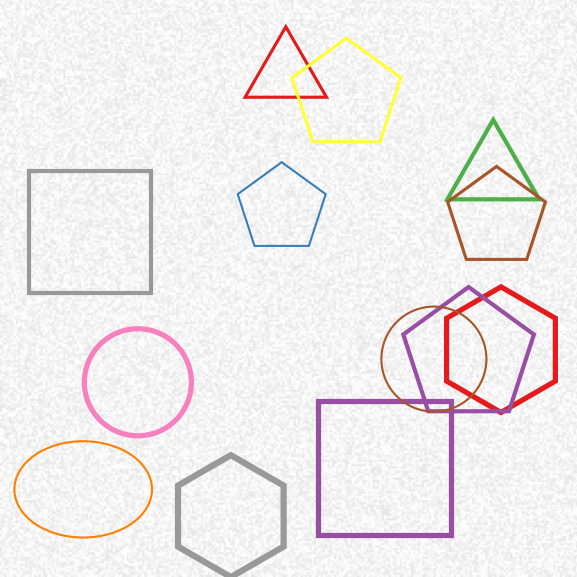[{"shape": "triangle", "thickness": 1.5, "radius": 0.41, "center": [0.495, 0.871]}, {"shape": "hexagon", "thickness": 2.5, "radius": 0.54, "center": [0.868, 0.394]}, {"shape": "pentagon", "thickness": 1, "radius": 0.4, "center": [0.488, 0.638]}, {"shape": "triangle", "thickness": 2, "radius": 0.46, "center": [0.854, 0.7]}, {"shape": "pentagon", "thickness": 2, "radius": 0.59, "center": [0.811, 0.383]}, {"shape": "square", "thickness": 2.5, "radius": 0.58, "center": [0.666, 0.189]}, {"shape": "oval", "thickness": 1, "radius": 0.6, "center": [0.144, 0.152]}, {"shape": "pentagon", "thickness": 1.5, "radius": 0.5, "center": [0.6, 0.834]}, {"shape": "circle", "thickness": 1, "radius": 0.45, "center": [0.751, 0.377]}, {"shape": "pentagon", "thickness": 1.5, "radius": 0.44, "center": [0.86, 0.622]}, {"shape": "circle", "thickness": 2.5, "radius": 0.46, "center": [0.239, 0.337]}, {"shape": "hexagon", "thickness": 3, "radius": 0.53, "center": [0.4, 0.105]}, {"shape": "square", "thickness": 2, "radius": 0.53, "center": [0.156, 0.598]}]